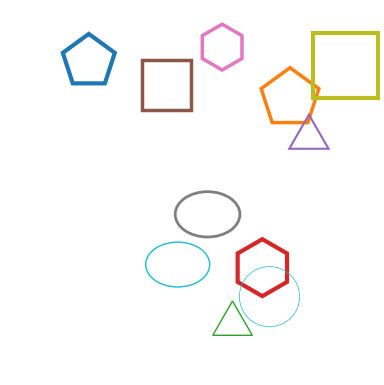[{"shape": "pentagon", "thickness": 3, "radius": 0.35, "center": [0.231, 0.841]}, {"shape": "pentagon", "thickness": 2.5, "radius": 0.39, "center": [0.753, 0.745]}, {"shape": "triangle", "thickness": 1, "radius": 0.3, "center": [0.604, 0.159]}, {"shape": "hexagon", "thickness": 3, "radius": 0.37, "center": [0.681, 0.305]}, {"shape": "triangle", "thickness": 1.5, "radius": 0.29, "center": [0.802, 0.643]}, {"shape": "square", "thickness": 2.5, "radius": 0.32, "center": [0.433, 0.779]}, {"shape": "hexagon", "thickness": 2.5, "radius": 0.3, "center": [0.577, 0.878]}, {"shape": "oval", "thickness": 2, "radius": 0.42, "center": [0.539, 0.443]}, {"shape": "square", "thickness": 3, "radius": 0.42, "center": [0.898, 0.83]}, {"shape": "circle", "thickness": 0.5, "radius": 0.39, "center": [0.7, 0.229]}, {"shape": "oval", "thickness": 1, "radius": 0.42, "center": [0.462, 0.313]}]